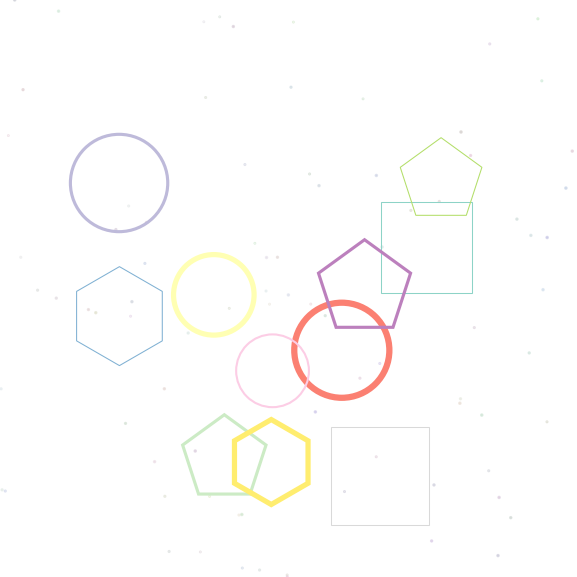[{"shape": "square", "thickness": 0.5, "radius": 0.39, "center": [0.739, 0.57]}, {"shape": "circle", "thickness": 2.5, "radius": 0.35, "center": [0.37, 0.489]}, {"shape": "circle", "thickness": 1.5, "radius": 0.42, "center": [0.206, 0.682]}, {"shape": "circle", "thickness": 3, "radius": 0.41, "center": [0.592, 0.393]}, {"shape": "hexagon", "thickness": 0.5, "radius": 0.43, "center": [0.207, 0.452]}, {"shape": "pentagon", "thickness": 0.5, "radius": 0.37, "center": [0.764, 0.686]}, {"shape": "circle", "thickness": 1, "radius": 0.32, "center": [0.472, 0.357]}, {"shape": "square", "thickness": 0.5, "radius": 0.42, "center": [0.659, 0.174]}, {"shape": "pentagon", "thickness": 1.5, "radius": 0.42, "center": [0.631, 0.5]}, {"shape": "pentagon", "thickness": 1.5, "radius": 0.38, "center": [0.388, 0.205]}, {"shape": "hexagon", "thickness": 2.5, "radius": 0.37, "center": [0.47, 0.199]}]